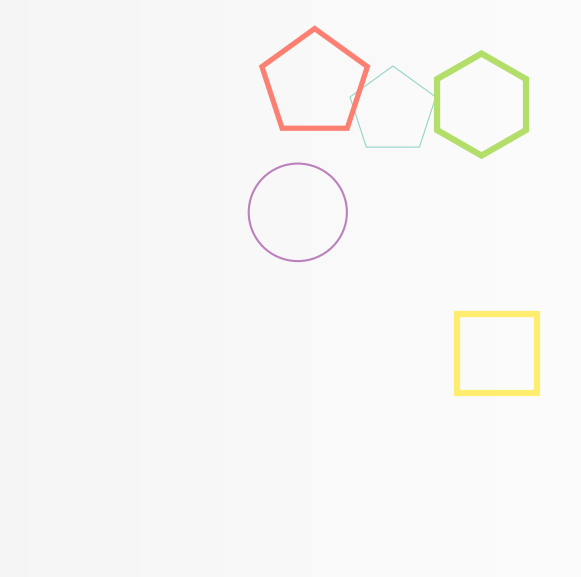[{"shape": "pentagon", "thickness": 0.5, "radius": 0.39, "center": [0.676, 0.807]}, {"shape": "pentagon", "thickness": 2.5, "radius": 0.48, "center": [0.541, 0.854]}, {"shape": "hexagon", "thickness": 3, "radius": 0.44, "center": [0.828, 0.818]}, {"shape": "circle", "thickness": 1, "radius": 0.42, "center": [0.512, 0.631]}, {"shape": "square", "thickness": 3, "radius": 0.34, "center": [0.855, 0.388]}]